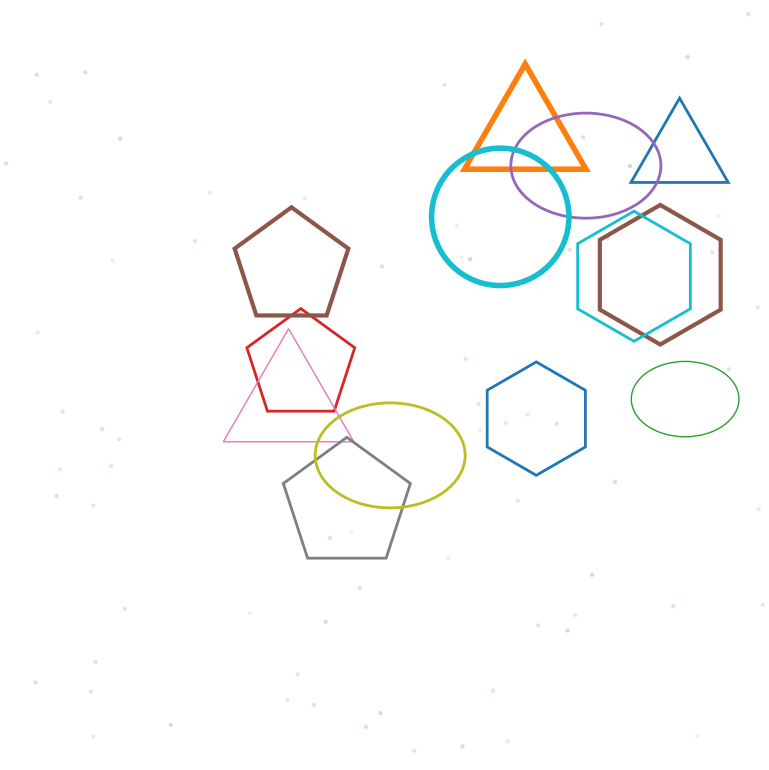[{"shape": "hexagon", "thickness": 1, "radius": 0.37, "center": [0.696, 0.456]}, {"shape": "triangle", "thickness": 1, "radius": 0.36, "center": [0.883, 0.8]}, {"shape": "triangle", "thickness": 2, "radius": 0.46, "center": [0.682, 0.826]}, {"shape": "oval", "thickness": 0.5, "radius": 0.35, "center": [0.89, 0.482]}, {"shape": "pentagon", "thickness": 1, "radius": 0.37, "center": [0.391, 0.526]}, {"shape": "oval", "thickness": 1, "radius": 0.49, "center": [0.761, 0.785]}, {"shape": "pentagon", "thickness": 1.5, "radius": 0.39, "center": [0.379, 0.653]}, {"shape": "hexagon", "thickness": 1.5, "radius": 0.45, "center": [0.857, 0.643]}, {"shape": "triangle", "thickness": 0.5, "radius": 0.49, "center": [0.375, 0.475]}, {"shape": "pentagon", "thickness": 1, "radius": 0.43, "center": [0.45, 0.345]}, {"shape": "oval", "thickness": 1, "radius": 0.49, "center": [0.507, 0.409]}, {"shape": "circle", "thickness": 2, "radius": 0.45, "center": [0.65, 0.718]}, {"shape": "hexagon", "thickness": 1, "radius": 0.42, "center": [0.823, 0.641]}]